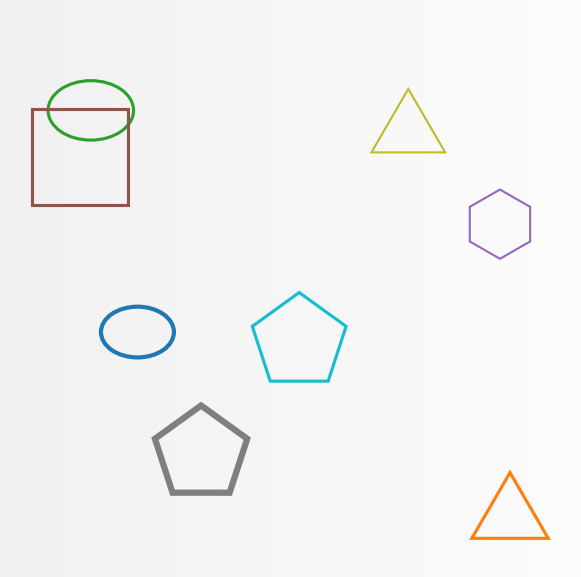[{"shape": "oval", "thickness": 2, "radius": 0.31, "center": [0.236, 0.424]}, {"shape": "triangle", "thickness": 1.5, "radius": 0.38, "center": [0.877, 0.105]}, {"shape": "oval", "thickness": 1.5, "radius": 0.37, "center": [0.156, 0.808]}, {"shape": "hexagon", "thickness": 1, "radius": 0.3, "center": [0.86, 0.611]}, {"shape": "square", "thickness": 1.5, "radius": 0.41, "center": [0.137, 0.727]}, {"shape": "pentagon", "thickness": 3, "radius": 0.42, "center": [0.346, 0.214]}, {"shape": "triangle", "thickness": 1, "radius": 0.37, "center": [0.702, 0.772]}, {"shape": "pentagon", "thickness": 1.5, "radius": 0.42, "center": [0.515, 0.408]}]